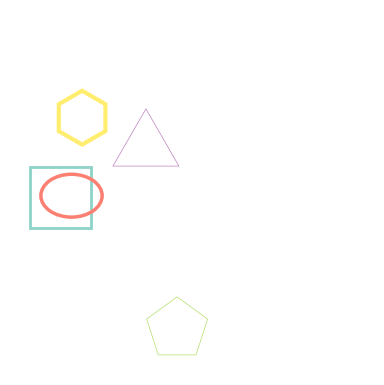[{"shape": "square", "thickness": 2, "radius": 0.4, "center": [0.157, 0.487]}, {"shape": "oval", "thickness": 2.5, "radius": 0.4, "center": [0.186, 0.492]}, {"shape": "pentagon", "thickness": 0.5, "radius": 0.42, "center": [0.46, 0.146]}, {"shape": "triangle", "thickness": 0.5, "radius": 0.5, "center": [0.379, 0.618]}, {"shape": "hexagon", "thickness": 3, "radius": 0.35, "center": [0.213, 0.694]}]